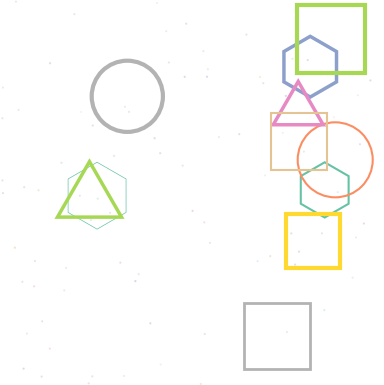[{"shape": "hexagon", "thickness": 0.5, "radius": 0.43, "center": [0.252, 0.492]}, {"shape": "hexagon", "thickness": 1.5, "radius": 0.36, "center": [0.843, 0.507]}, {"shape": "circle", "thickness": 1.5, "radius": 0.49, "center": [0.871, 0.585]}, {"shape": "hexagon", "thickness": 2.5, "radius": 0.39, "center": [0.806, 0.827]}, {"shape": "triangle", "thickness": 2.5, "radius": 0.37, "center": [0.775, 0.713]}, {"shape": "square", "thickness": 3, "radius": 0.44, "center": [0.86, 0.899]}, {"shape": "triangle", "thickness": 2.5, "radius": 0.48, "center": [0.232, 0.484]}, {"shape": "square", "thickness": 3, "radius": 0.35, "center": [0.813, 0.375]}, {"shape": "square", "thickness": 1.5, "radius": 0.37, "center": [0.777, 0.633]}, {"shape": "square", "thickness": 2, "radius": 0.43, "center": [0.72, 0.128]}, {"shape": "circle", "thickness": 3, "radius": 0.46, "center": [0.331, 0.75]}]